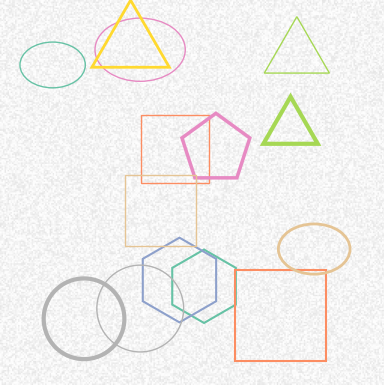[{"shape": "hexagon", "thickness": 1.5, "radius": 0.48, "center": [0.53, 0.256]}, {"shape": "oval", "thickness": 1, "radius": 0.42, "center": [0.137, 0.831]}, {"shape": "square", "thickness": 1.5, "radius": 0.59, "center": [0.728, 0.18]}, {"shape": "square", "thickness": 1, "radius": 0.44, "center": [0.454, 0.613]}, {"shape": "hexagon", "thickness": 1.5, "radius": 0.55, "center": [0.466, 0.273]}, {"shape": "pentagon", "thickness": 2.5, "radius": 0.46, "center": [0.561, 0.613]}, {"shape": "oval", "thickness": 1, "radius": 0.59, "center": [0.364, 0.871]}, {"shape": "triangle", "thickness": 1, "radius": 0.49, "center": [0.771, 0.859]}, {"shape": "triangle", "thickness": 3, "radius": 0.41, "center": [0.755, 0.667]}, {"shape": "triangle", "thickness": 2, "radius": 0.58, "center": [0.339, 0.883]}, {"shape": "square", "thickness": 1, "radius": 0.46, "center": [0.416, 0.454]}, {"shape": "oval", "thickness": 2, "radius": 0.47, "center": [0.816, 0.353]}, {"shape": "circle", "thickness": 3, "radius": 0.52, "center": [0.218, 0.172]}, {"shape": "circle", "thickness": 1, "radius": 0.56, "center": [0.364, 0.199]}]